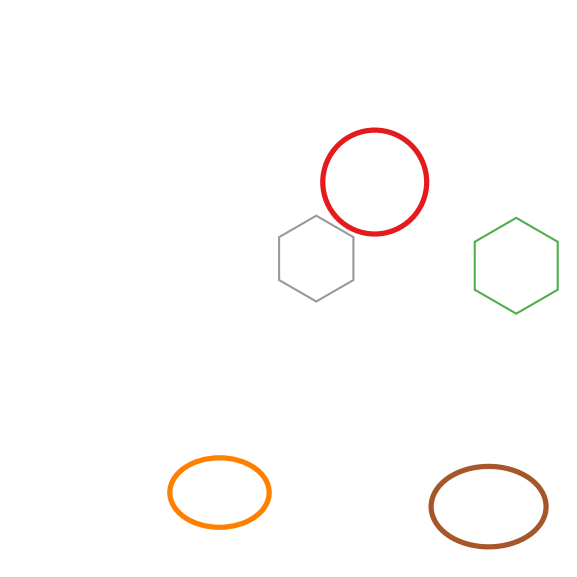[{"shape": "circle", "thickness": 2.5, "radius": 0.45, "center": [0.649, 0.684]}, {"shape": "hexagon", "thickness": 1, "radius": 0.41, "center": [0.894, 0.539]}, {"shape": "oval", "thickness": 2.5, "radius": 0.43, "center": [0.38, 0.146]}, {"shape": "oval", "thickness": 2.5, "radius": 0.5, "center": [0.846, 0.122]}, {"shape": "hexagon", "thickness": 1, "radius": 0.37, "center": [0.548, 0.551]}]